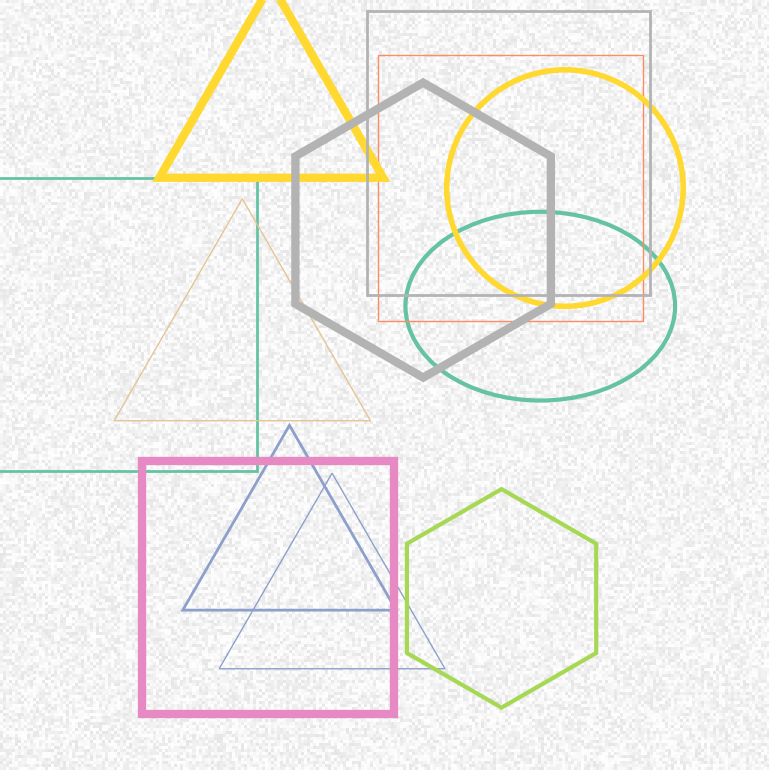[{"shape": "oval", "thickness": 1.5, "radius": 0.88, "center": [0.702, 0.602]}, {"shape": "square", "thickness": 1, "radius": 0.95, "center": [0.143, 0.579]}, {"shape": "square", "thickness": 0.5, "radius": 0.86, "center": [0.663, 0.756]}, {"shape": "triangle", "thickness": 0.5, "radius": 0.85, "center": [0.431, 0.216]}, {"shape": "triangle", "thickness": 1, "radius": 0.8, "center": [0.376, 0.288]}, {"shape": "square", "thickness": 3, "radius": 0.82, "center": [0.348, 0.237]}, {"shape": "hexagon", "thickness": 1.5, "radius": 0.71, "center": [0.651, 0.223]}, {"shape": "triangle", "thickness": 3, "radius": 0.84, "center": [0.352, 0.853]}, {"shape": "circle", "thickness": 2, "radius": 0.77, "center": [0.734, 0.756]}, {"shape": "triangle", "thickness": 0.5, "radius": 0.96, "center": [0.315, 0.55]}, {"shape": "square", "thickness": 1, "radius": 0.92, "center": [0.661, 0.801]}, {"shape": "hexagon", "thickness": 3, "radius": 0.96, "center": [0.55, 0.701]}]